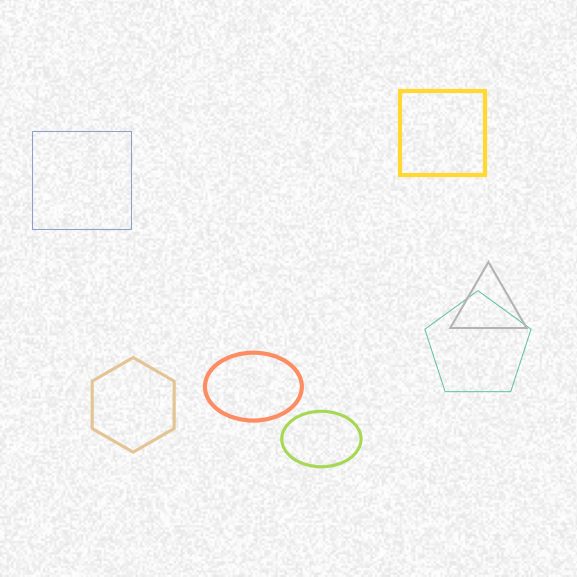[{"shape": "pentagon", "thickness": 0.5, "radius": 0.48, "center": [0.828, 0.399]}, {"shape": "oval", "thickness": 2, "radius": 0.42, "center": [0.439, 0.33]}, {"shape": "square", "thickness": 0.5, "radius": 0.43, "center": [0.142, 0.688]}, {"shape": "oval", "thickness": 1.5, "radius": 0.34, "center": [0.557, 0.239]}, {"shape": "square", "thickness": 2, "radius": 0.37, "center": [0.766, 0.769]}, {"shape": "hexagon", "thickness": 1.5, "radius": 0.41, "center": [0.231, 0.298]}, {"shape": "triangle", "thickness": 1, "radius": 0.38, "center": [0.846, 0.469]}]